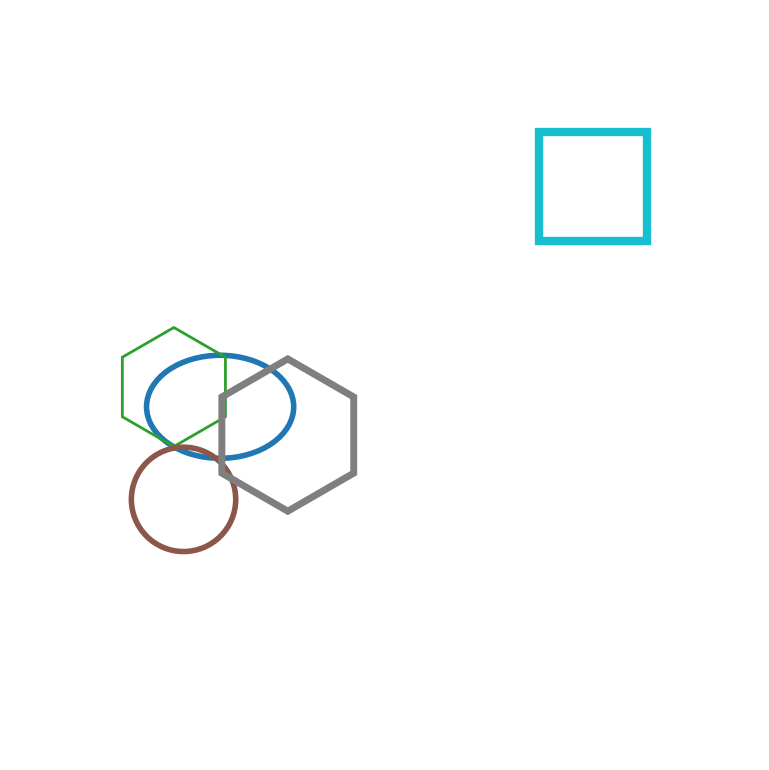[{"shape": "oval", "thickness": 2, "radius": 0.48, "center": [0.286, 0.472]}, {"shape": "hexagon", "thickness": 1, "radius": 0.39, "center": [0.226, 0.497]}, {"shape": "circle", "thickness": 2, "radius": 0.34, "center": [0.238, 0.351]}, {"shape": "hexagon", "thickness": 2.5, "radius": 0.49, "center": [0.374, 0.435]}, {"shape": "square", "thickness": 3, "radius": 0.35, "center": [0.77, 0.758]}]